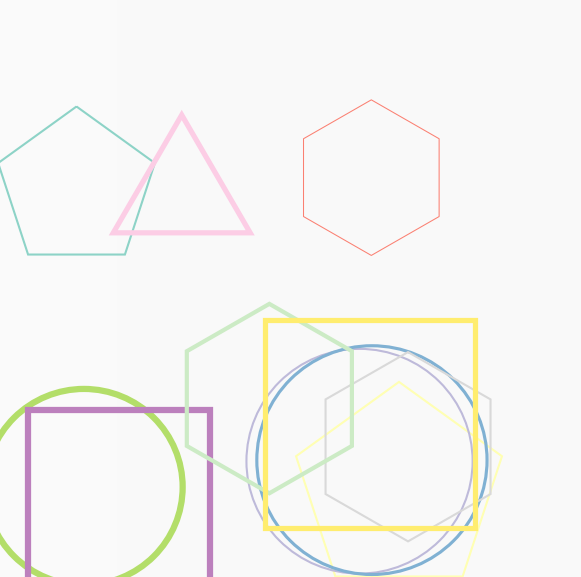[{"shape": "pentagon", "thickness": 1, "radius": 0.71, "center": [0.132, 0.673]}, {"shape": "pentagon", "thickness": 1, "radius": 0.93, "center": [0.686, 0.152]}, {"shape": "circle", "thickness": 1, "radius": 0.97, "center": [0.619, 0.2]}, {"shape": "hexagon", "thickness": 0.5, "radius": 0.67, "center": [0.639, 0.692]}, {"shape": "circle", "thickness": 1.5, "radius": 0.99, "center": [0.64, 0.202]}, {"shape": "circle", "thickness": 3, "radius": 0.85, "center": [0.144, 0.156]}, {"shape": "triangle", "thickness": 2.5, "radius": 0.68, "center": [0.313, 0.664]}, {"shape": "hexagon", "thickness": 1, "radius": 0.82, "center": [0.702, 0.226]}, {"shape": "square", "thickness": 3, "radius": 0.78, "center": [0.205, 0.133]}, {"shape": "hexagon", "thickness": 2, "radius": 0.82, "center": [0.463, 0.309]}, {"shape": "square", "thickness": 2.5, "radius": 0.9, "center": [0.636, 0.265]}]